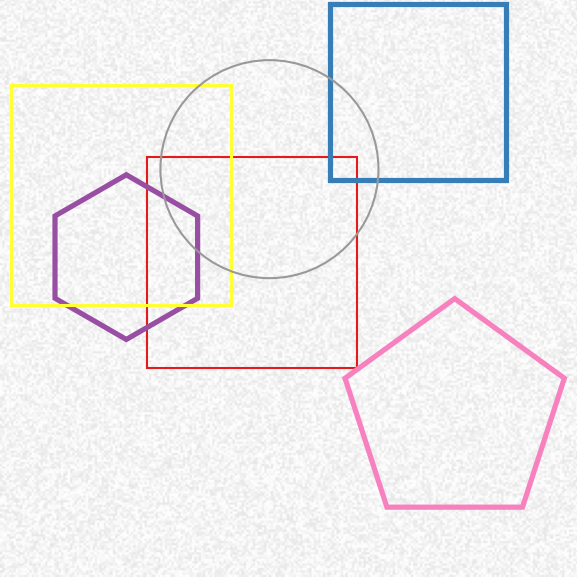[{"shape": "square", "thickness": 1, "radius": 0.91, "center": [0.436, 0.545]}, {"shape": "square", "thickness": 2.5, "radius": 0.76, "center": [0.724, 0.84]}, {"shape": "hexagon", "thickness": 2.5, "radius": 0.71, "center": [0.219, 0.554]}, {"shape": "square", "thickness": 1.5, "radius": 0.95, "center": [0.21, 0.662]}, {"shape": "pentagon", "thickness": 2.5, "radius": 1.0, "center": [0.787, 0.282]}, {"shape": "circle", "thickness": 1, "radius": 0.94, "center": [0.467, 0.706]}]